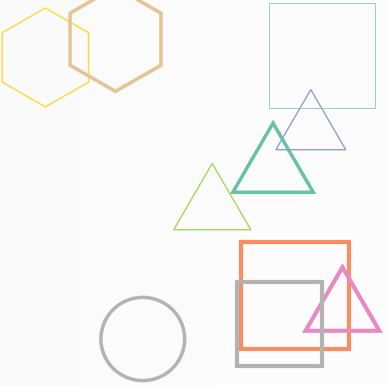[{"shape": "square", "thickness": 0.5, "radius": 0.68, "center": [0.831, 0.855]}, {"shape": "triangle", "thickness": 2.5, "radius": 0.6, "center": [0.705, 0.56]}, {"shape": "square", "thickness": 3, "radius": 0.7, "center": [0.76, 0.233]}, {"shape": "triangle", "thickness": 1, "radius": 0.52, "center": [0.802, 0.663]}, {"shape": "triangle", "thickness": 3, "radius": 0.55, "center": [0.884, 0.196]}, {"shape": "triangle", "thickness": 1, "radius": 0.57, "center": [0.548, 0.461]}, {"shape": "hexagon", "thickness": 1, "radius": 0.64, "center": [0.117, 0.851]}, {"shape": "hexagon", "thickness": 2.5, "radius": 0.68, "center": [0.298, 0.898]}, {"shape": "square", "thickness": 3, "radius": 0.55, "center": [0.721, 0.159]}, {"shape": "circle", "thickness": 2.5, "radius": 0.54, "center": [0.368, 0.12]}]